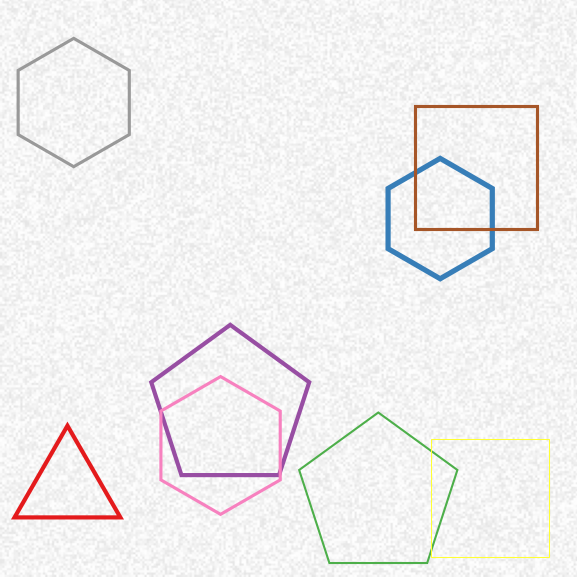[{"shape": "triangle", "thickness": 2, "radius": 0.53, "center": [0.117, 0.156]}, {"shape": "hexagon", "thickness": 2.5, "radius": 0.52, "center": [0.762, 0.621]}, {"shape": "pentagon", "thickness": 1, "radius": 0.72, "center": [0.655, 0.141]}, {"shape": "pentagon", "thickness": 2, "radius": 0.72, "center": [0.399, 0.293]}, {"shape": "square", "thickness": 0.5, "radius": 0.51, "center": [0.849, 0.136]}, {"shape": "square", "thickness": 1.5, "radius": 0.53, "center": [0.824, 0.709]}, {"shape": "hexagon", "thickness": 1.5, "radius": 0.6, "center": [0.382, 0.228]}, {"shape": "hexagon", "thickness": 1.5, "radius": 0.56, "center": [0.128, 0.822]}]